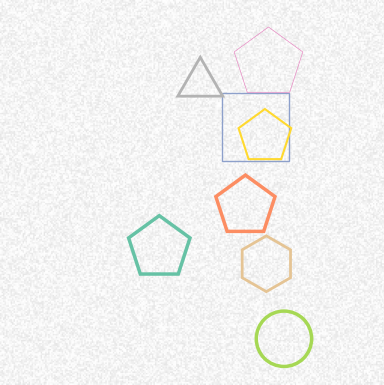[{"shape": "pentagon", "thickness": 2.5, "radius": 0.42, "center": [0.414, 0.356]}, {"shape": "pentagon", "thickness": 2.5, "radius": 0.4, "center": [0.637, 0.464]}, {"shape": "square", "thickness": 1, "radius": 0.44, "center": [0.663, 0.671]}, {"shape": "pentagon", "thickness": 0.5, "radius": 0.47, "center": [0.697, 0.836]}, {"shape": "circle", "thickness": 2.5, "radius": 0.36, "center": [0.738, 0.12]}, {"shape": "pentagon", "thickness": 1.5, "radius": 0.36, "center": [0.688, 0.645]}, {"shape": "hexagon", "thickness": 2, "radius": 0.36, "center": [0.692, 0.315]}, {"shape": "triangle", "thickness": 2, "radius": 0.34, "center": [0.52, 0.784]}]